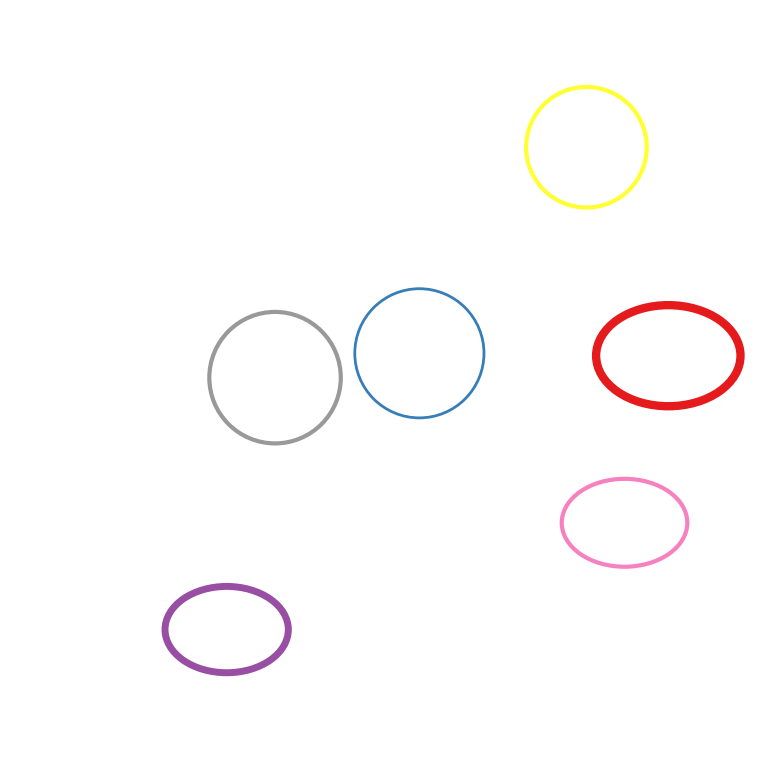[{"shape": "oval", "thickness": 3, "radius": 0.47, "center": [0.868, 0.538]}, {"shape": "circle", "thickness": 1, "radius": 0.42, "center": [0.545, 0.541]}, {"shape": "oval", "thickness": 2.5, "radius": 0.4, "center": [0.294, 0.182]}, {"shape": "circle", "thickness": 1.5, "radius": 0.39, "center": [0.762, 0.809]}, {"shape": "oval", "thickness": 1.5, "radius": 0.41, "center": [0.811, 0.321]}, {"shape": "circle", "thickness": 1.5, "radius": 0.43, "center": [0.357, 0.51]}]